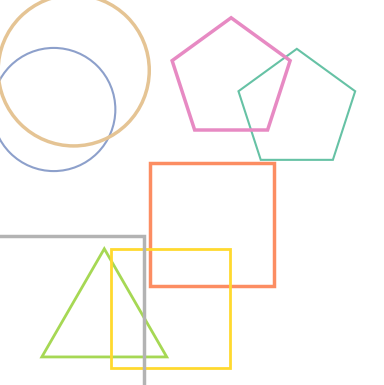[{"shape": "pentagon", "thickness": 1.5, "radius": 0.8, "center": [0.771, 0.714]}, {"shape": "square", "thickness": 2.5, "radius": 0.8, "center": [0.55, 0.417]}, {"shape": "circle", "thickness": 1.5, "radius": 0.8, "center": [0.14, 0.716]}, {"shape": "pentagon", "thickness": 2.5, "radius": 0.81, "center": [0.6, 0.793]}, {"shape": "triangle", "thickness": 2, "radius": 0.94, "center": [0.271, 0.167]}, {"shape": "square", "thickness": 2, "radius": 0.78, "center": [0.443, 0.199]}, {"shape": "circle", "thickness": 2.5, "radius": 0.98, "center": [0.191, 0.817]}, {"shape": "square", "thickness": 2.5, "radius": 0.99, "center": [0.178, 0.189]}]